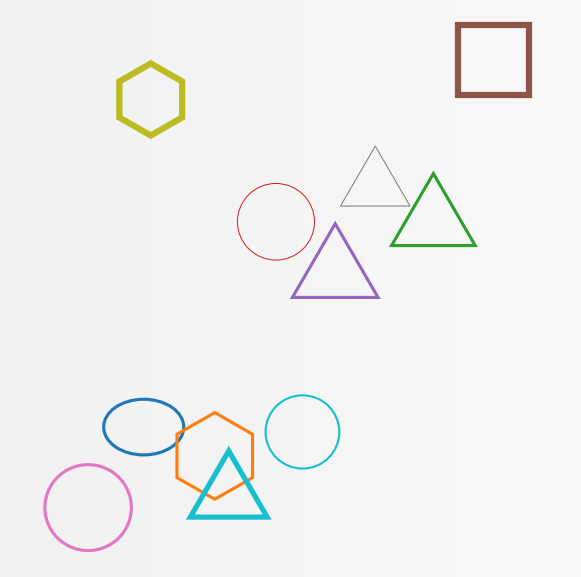[{"shape": "oval", "thickness": 1.5, "radius": 0.34, "center": [0.247, 0.26]}, {"shape": "hexagon", "thickness": 1.5, "radius": 0.38, "center": [0.369, 0.21]}, {"shape": "triangle", "thickness": 1.5, "radius": 0.42, "center": [0.746, 0.615]}, {"shape": "circle", "thickness": 0.5, "radius": 0.33, "center": [0.475, 0.615]}, {"shape": "triangle", "thickness": 1.5, "radius": 0.43, "center": [0.577, 0.527]}, {"shape": "square", "thickness": 3, "radius": 0.3, "center": [0.849, 0.895]}, {"shape": "circle", "thickness": 1.5, "radius": 0.37, "center": [0.152, 0.12]}, {"shape": "triangle", "thickness": 0.5, "radius": 0.35, "center": [0.646, 0.677]}, {"shape": "hexagon", "thickness": 3, "radius": 0.31, "center": [0.259, 0.827]}, {"shape": "circle", "thickness": 1, "radius": 0.32, "center": [0.52, 0.251]}, {"shape": "triangle", "thickness": 2.5, "radius": 0.38, "center": [0.394, 0.142]}]